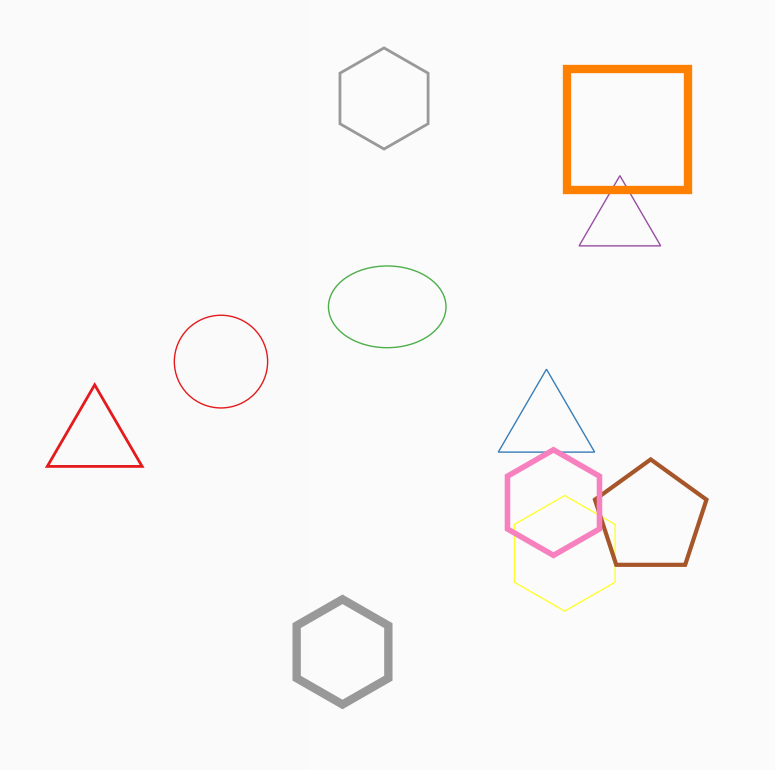[{"shape": "triangle", "thickness": 1, "radius": 0.35, "center": [0.122, 0.43]}, {"shape": "circle", "thickness": 0.5, "radius": 0.3, "center": [0.285, 0.53]}, {"shape": "triangle", "thickness": 0.5, "radius": 0.36, "center": [0.705, 0.449]}, {"shape": "oval", "thickness": 0.5, "radius": 0.38, "center": [0.5, 0.602]}, {"shape": "triangle", "thickness": 0.5, "radius": 0.3, "center": [0.8, 0.711]}, {"shape": "square", "thickness": 3, "radius": 0.39, "center": [0.81, 0.832]}, {"shape": "hexagon", "thickness": 0.5, "radius": 0.38, "center": [0.729, 0.281]}, {"shape": "pentagon", "thickness": 1.5, "radius": 0.38, "center": [0.84, 0.328]}, {"shape": "hexagon", "thickness": 2, "radius": 0.34, "center": [0.714, 0.347]}, {"shape": "hexagon", "thickness": 1, "radius": 0.33, "center": [0.496, 0.872]}, {"shape": "hexagon", "thickness": 3, "radius": 0.34, "center": [0.442, 0.153]}]